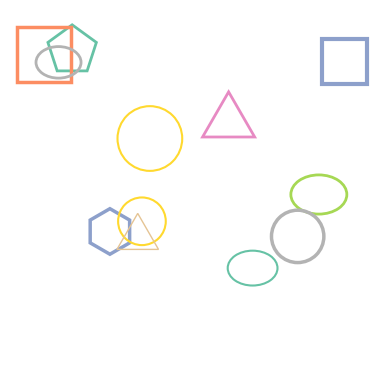[{"shape": "pentagon", "thickness": 2, "radius": 0.33, "center": [0.187, 0.869]}, {"shape": "oval", "thickness": 1.5, "radius": 0.32, "center": [0.656, 0.304]}, {"shape": "square", "thickness": 2.5, "radius": 0.35, "center": [0.114, 0.859]}, {"shape": "square", "thickness": 3, "radius": 0.29, "center": [0.894, 0.841]}, {"shape": "hexagon", "thickness": 2.5, "radius": 0.3, "center": [0.285, 0.399]}, {"shape": "triangle", "thickness": 2, "radius": 0.39, "center": [0.594, 0.683]}, {"shape": "oval", "thickness": 2, "radius": 0.36, "center": [0.828, 0.495]}, {"shape": "circle", "thickness": 1.5, "radius": 0.31, "center": [0.369, 0.425]}, {"shape": "circle", "thickness": 1.5, "radius": 0.42, "center": [0.389, 0.64]}, {"shape": "triangle", "thickness": 1, "radius": 0.31, "center": [0.358, 0.383]}, {"shape": "oval", "thickness": 2, "radius": 0.29, "center": [0.152, 0.838]}, {"shape": "circle", "thickness": 2.5, "radius": 0.34, "center": [0.773, 0.386]}]